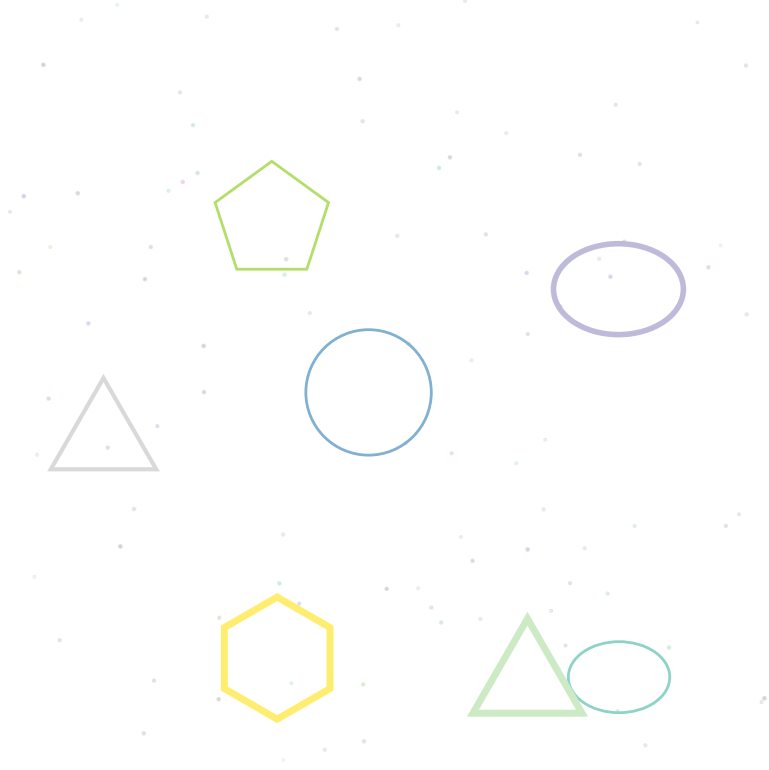[{"shape": "oval", "thickness": 1, "radius": 0.33, "center": [0.804, 0.121]}, {"shape": "oval", "thickness": 2, "radius": 0.42, "center": [0.803, 0.624]}, {"shape": "circle", "thickness": 1, "radius": 0.41, "center": [0.479, 0.49]}, {"shape": "pentagon", "thickness": 1, "radius": 0.39, "center": [0.353, 0.713]}, {"shape": "triangle", "thickness": 1.5, "radius": 0.4, "center": [0.134, 0.43]}, {"shape": "triangle", "thickness": 2.5, "radius": 0.41, "center": [0.685, 0.115]}, {"shape": "hexagon", "thickness": 2.5, "radius": 0.4, "center": [0.36, 0.145]}]